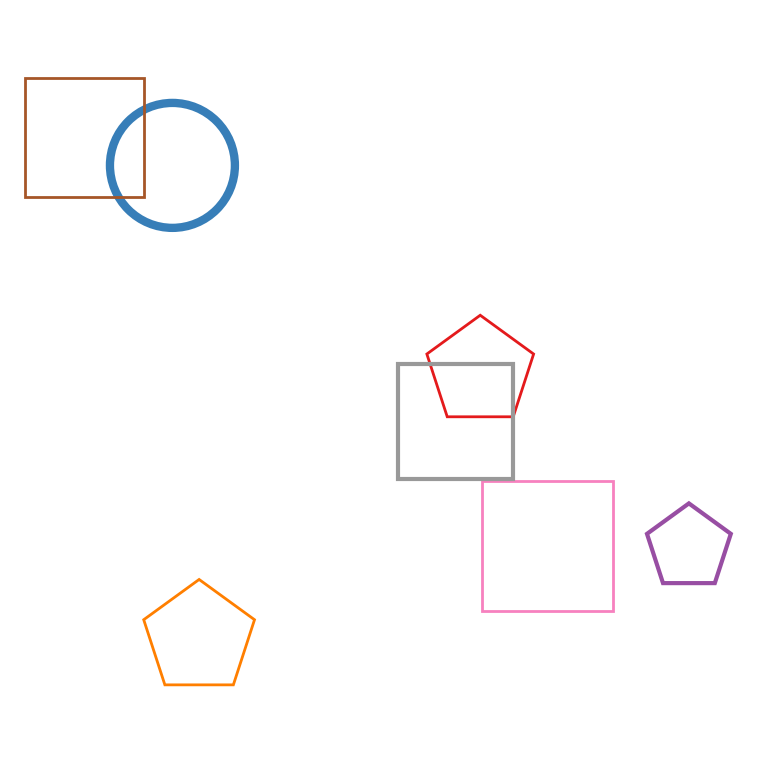[{"shape": "pentagon", "thickness": 1, "radius": 0.36, "center": [0.624, 0.518]}, {"shape": "circle", "thickness": 3, "radius": 0.41, "center": [0.224, 0.785]}, {"shape": "pentagon", "thickness": 1.5, "radius": 0.29, "center": [0.895, 0.289]}, {"shape": "pentagon", "thickness": 1, "radius": 0.38, "center": [0.259, 0.172]}, {"shape": "square", "thickness": 1, "radius": 0.39, "center": [0.11, 0.821]}, {"shape": "square", "thickness": 1, "radius": 0.42, "center": [0.711, 0.291]}, {"shape": "square", "thickness": 1.5, "radius": 0.37, "center": [0.592, 0.453]}]